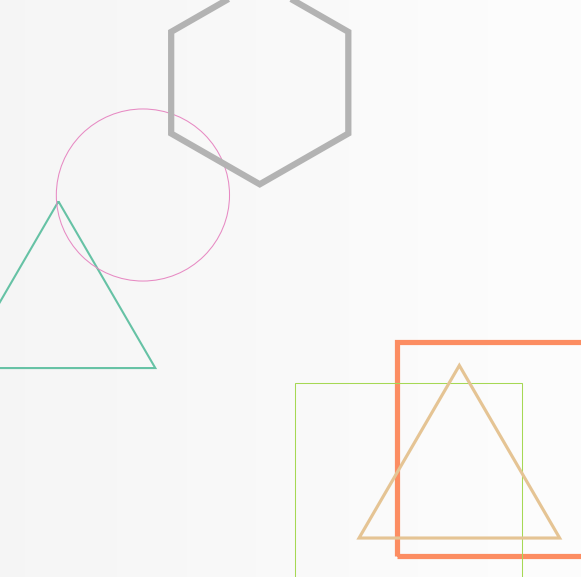[{"shape": "triangle", "thickness": 1, "radius": 0.96, "center": [0.101, 0.458]}, {"shape": "square", "thickness": 2.5, "radius": 0.93, "center": [0.869, 0.221]}, {"shape": "circle", "thickness": 0.5, "radius": 0.74, "center": [0.246, 0.661]}, {"shape": "square", "thickness": 0.5, "radius": 0.98, "center": [0.703, 0.141]}, {"shape": "triangle", "thickness": 1.5, "radius": 1.0, "center": [0.79, 0.167]}, {"shape": "hexagon", "thickness": 3, "radius": 0.88, "center": [0.447, 0.856]}]